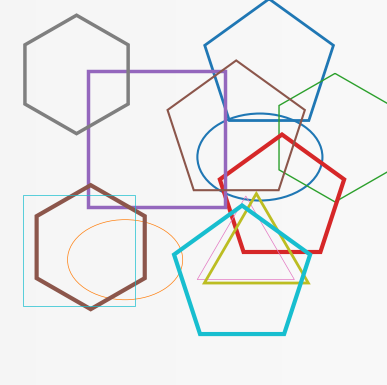[{"shape": "pentagon", "thickness": 2, "radius": 0.87, "center": [0.694, 0.828]}, {"shape": "oval", "thickness": 1.5, "radius": 0.81, "center": [0.671, 0.592]}, {"shape": "oval", "thickness": 0.5, "radius": 0.74, "center": [0.323, 0.325]}, {"shape": "hexagon", "thickness": 1, "radius": 0.83, "center": [0.865, 0.642]}, {"shape": "pentagon", "thickness": 3, "radius": 0.84, "center": [0.728, 0.482]}, {"shape": "square", "thickness": 2.5, "radius": 0.88, "center": [0.404, 0.639]}, {"shape": "pentagon", "thickness": 1.5, "radius": 0.93, "center": [0.61, 0.657]}, {"shape": "hexagon", "thickness": 3, "radius": 0.81, "center": [0.234, 0.358]}, {"shape": "triangle", "thickness": 0.5, "radius": 0.72, "center": [0.634, 0.346]}, {"shape": "hexagon", "thickness": 2.5, "radius": 0.77, "center": [0.198, 0.807]}, {"shape": "triangle", "thickness": 2, "radius": 0.77, "center": [0.662, 0.342]}, {"shape": "pentagon", "thickness": 3, "radius": 0.92, "center": [0.625, 0.282]}, {"shape": "square", "thickness": 0.5, "radius": 0.72, "center": [0.204, 0.35]}]